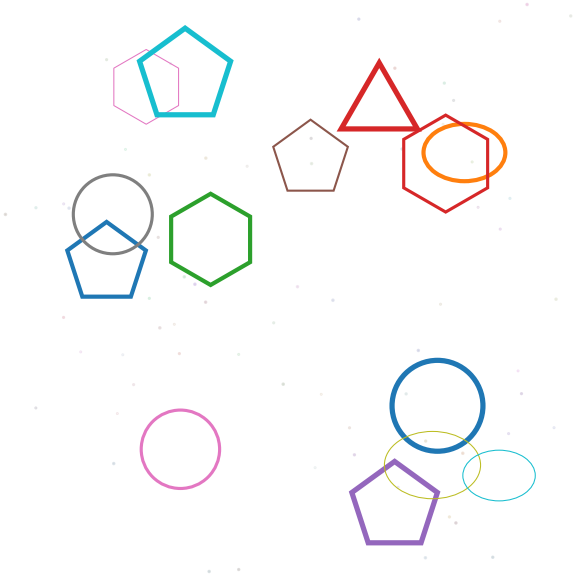[{"shape": "circle", "thickness": 2.5, "radius": 0.39, "center": [0.758, 0.296]}, {"shape": "pentagon", "thickness": 2, "radius": 0.36, "center": [0.185, 0.543]}, {"shape": "oval", "thickness": 2, "radius": 0.35, "center": [0.804, 0.735]}, {"shape": "hexagon", "thickness": 2, "radius": 0.39, "center": [0.365, 0.585]}, {"shape": "hexagon", "thickness": 1.5, "radius": 0.42, "center": [0.772, 0.716]}, {"shape": "triangle", "thickness": 2.5, "radius": 0.38, "center": [0.657, 0.814]}, {"shape": "pentagon", "thickness": 2.5, "radius": 0.39, "center": [0.683, 0.122]}, {"shape": "pentagon", "thickness": 1, "radius": 0.34, "center": [0.538, 0.724]}, {"shape": "circle", "thickness": 1.5, "radius": 0.34, "center": [0.312, 0.221]}, {"shape": "hexagon", "thickness": 0.5, "radius": 0.32, "center": [0.253, 0.849]}, {"shape": "circle", "thickness": 1.5, "radius": 0.34, "center": [0.195, 0.628]}, {"shape": "oval", "thickness": 0.5, "radius": 0.42, "center": [0.749, 0.194]}, {"shape": "oval", "thickness": 0.5, "radius": 0.31, "center": [0.864, 0.176]}, {"shape": "pentagon", "thickness": 2.5, "radius": 0.41, "center": [0.321, 0.867]}]